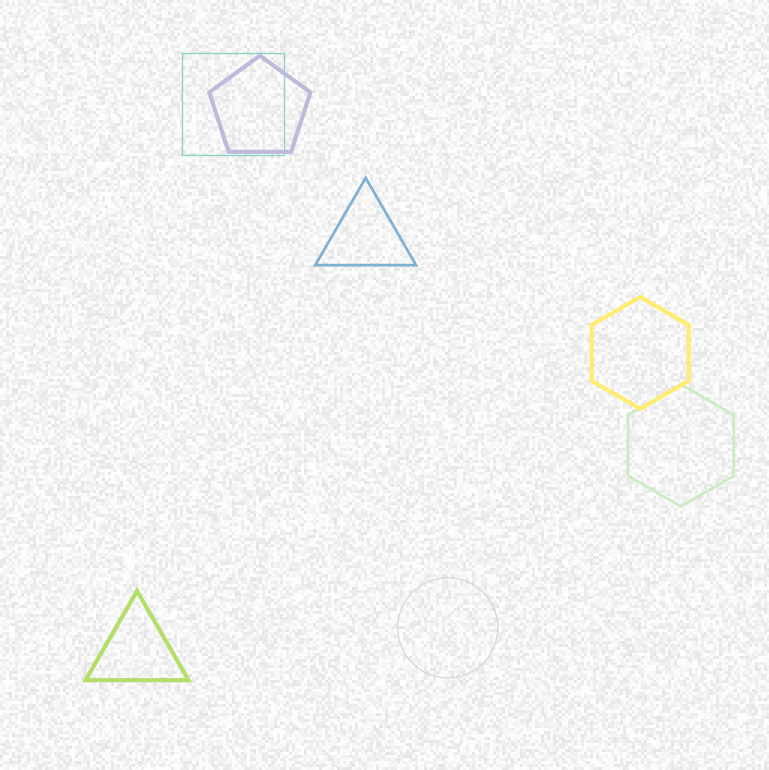[{"shape": "square", "thickness": 0.5, "radius": 0.33, "center": [0.303, 0.865]}, {"shape": "pentagon", "thickness": 1.5, "radius": 0.35, "center": [0.337, 0.859]}, {"shape": "triangle", "thickness": 1, "radius": 0.38, "center": [0.475, 0.693]}, {"shape": "triangle", "thickness": 1.5, "radius": 0.39, "center": [0.178, 0.155]}, {"shape": "circle", "thickness": 0.5, "radius": 0.32, "center": [0.582, 0.185]}, {"shape": "hexagon", "thickness": 1, "radius": 0.4, "center": [0.884, 0.422]}, {"shape": "hexagon", "thickness": 1.5, "radius": 0.36, "center": [0.831, 0.542]}]